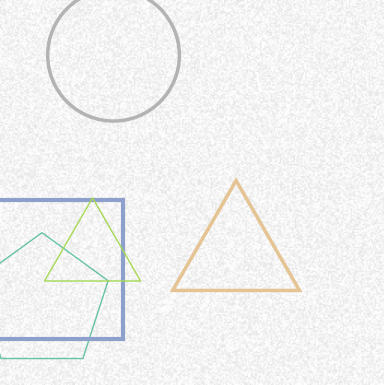[{"shape": "pentagon", "thickness": 1, "radius": 0.9, "center": [0.109, 0.215]}, {"shape": "square", "thickness": 3, "radius": 0.9, "center": [0.139, 0.3]}, {"shape": "triangle", "thickness": 1, "radius": 0.72, "center": [0.24, 0.342]}, {"shape": "triangle", "thickness": 2.5, "radius": 0.95, "center": [0.613, 0.341]}, {"shape": "circle", "thickness": 2.5, "radius": 0.86, "center": [0.295, 0.857]}]